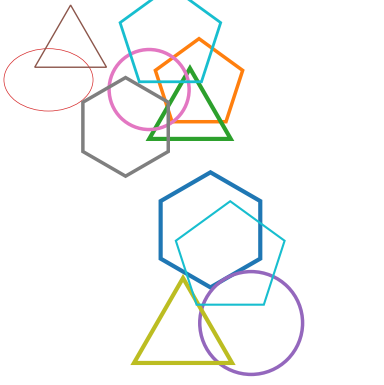[{"shape": "hexagon", "thickness": 3, "radius": 0.75, "center": [0.547, 0.403]}, {"shape": "pentagon", "thickness": 2.5, "radius": 0.6, "center": [0.517, 0.78]}, {"shape": "triangle", "thickness": 3, "radius": 0.61, "center": [0.493, 0.7]}, {"shape": "oval", "thickness": 0.5, "radius": 0.58, "center": [0.126, 0.793]}, {"shape": "circle", "thickness": 2.5, "radius": 0.67, "center": [0.652, 0.161]}, {"shape": "triangle", "thickness": 1, "radius": 0.54, "center": [0.183, 0.879]}, {"shape": "circle", "thickness": 2.5, "radius": 0.52, "center": [0.387, 0.767]}, {"shape": "hexagon", "thickness": 2.5, "radius": 0.64, "center": [0.326, 0.67]}, {"shape": "triangle", "thickness": 3, "radius": 0.74, "center": [0.475, 0.131]}, {"shape": "pentagon", "thickness": 2, "radius": 0.69, "center": [0.443, 0.899]}, {"shape": "pentagon", "thickness": 1.5, "radius": 0.74, "center": [0.598, 0.329]}]